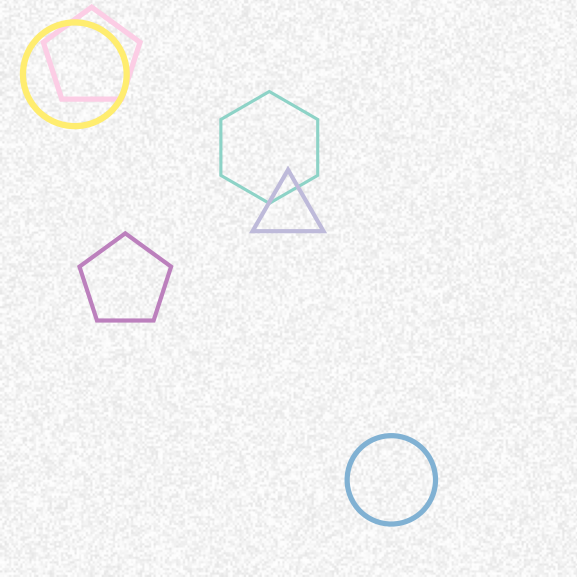[{"shape": "hexagon", "thickness": 1.5, "radius": 0.48, "center": [0.466, 0.744]}, {"shape": "triangle", "thickness": 2, "radius": 0.35, "center": [0.499, 0.634]}, {"shape": "circle", "thickness": 2.5, "radius": 0.38, "center": [0.678, 0.168]}, {"shape": "pentagon", "thickness": 2.5, "radius": 0.44, "center": [0.159, 0.899]}, {"shape": "pentagon", "thickness": 2, "radius": 0.42, "center": [0.217, 0.512]}, {"shape": "circle", "thickness": 3, "radius": 0.45, "center": [0.13, 0.871]}]